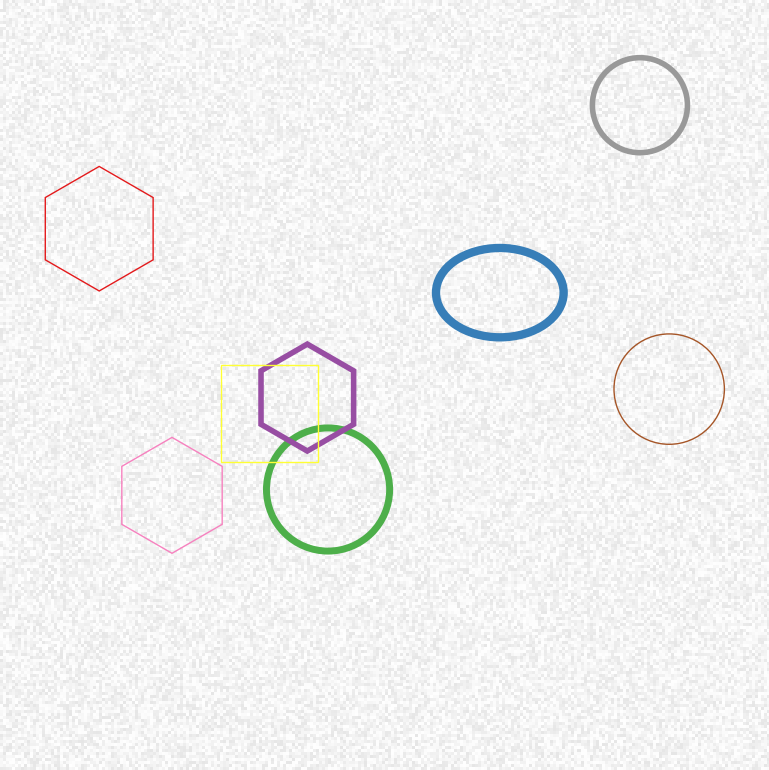[{"shape": "hexagon", "thickness": 0.5, "radius": 0.4, "center": [0.129, 0.703]}, {"shape": "oval", "thickness": 3, "radius": 0.41, "center": [0.649, 0.62]}, {"shape": "circle", "thickness": 2.5, "radius": 0.4, "center": [0.426, 0.364]}, {"shape": "hexagon", "thickness": 2, "radius": 0.35, "center": [0.399, 0.484]}, {"shape": "square", "thickness": 0.5, "radius": 0.31, "center": [0.35, 0.463]}, {"shape": "circle", "thickness": 0.5, "radius": 0.36, "center": [0.869, 0.495]}, {"shape": "hexagon", "thickness": 0.5, "radius": 0.38, "center": [0.223, 0.357]}, {"shape": "circle", "thickness": 2, "radius": 0.31, "center": [0.831, 0.863]}]